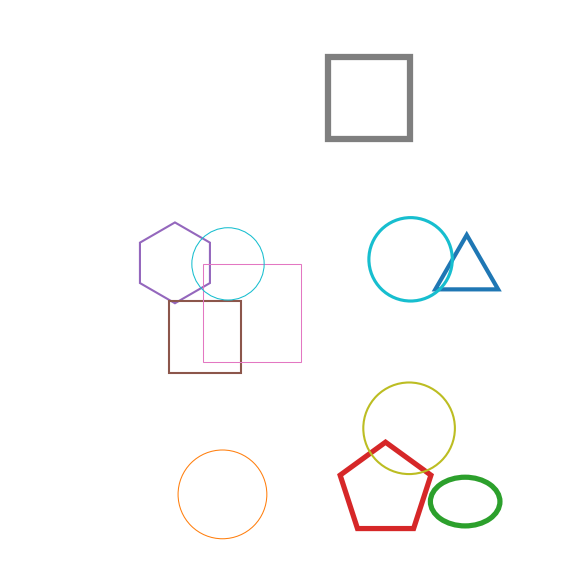[{"shape": "triangle", "thickness": 2, "radius": 0.31, "center": [0.808, 0.529]}, {"shape": "circle", "thickness": 0.5, "radius": 0.38, "center": [0.385, 0.143]}, {"shape": "oval", "thickness": 2.5, "radius": 0.3, "center": [0.805, 0.131]}, {"shape": "pentagon", "thickness": 2.5, "radius": 0.41, "center": [0.668, 0.151]}, {"shape": "hexagon", "thickness": 1, "radius": 0.35, "center": [0.303, 0.544]}, {"shape": "square", "thickness": 1, "radius": 0.31, "center": [0.355, 0.416]}, {"shape": "square", "thickness": 0.5, "radius": 0.42, "center": [0.436, 0.457]}, {"shape": "square", "thickness": 3, "radius": 0.35, "center": [0.639, 0.829]}, {"shape": "circle", "thickness": 1, "radius": 0.4, "center": [0.708, 0.258]}, {"shape": "circle", "thickness": 0.5, "radius": 0.31, "center": [0.395, 0.542]}, {"shape": "circle", "thickness": 1.5, "radius": 0.36, "center": [0.711, 0.55]}]